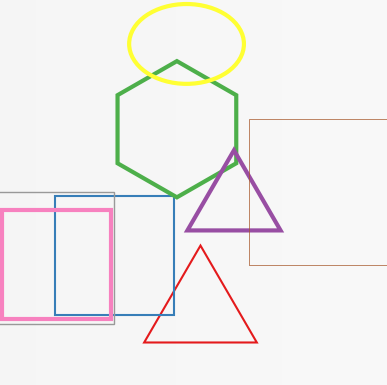[{"shape": "triangle", "thickness": 1.5, "radius": 0.84, "center": [0.517, 0.194]}, {"shape": "square", "thickness": 1.5, "radius": 0.77, "center": [0.296, 0.336]}, {"shape": "hexagon", "thickness": 3, "radius": 0.88, "center": [0.457, 0.664]}, {"shape": "triangle", "thickness": 3, "radius": 0.69, "center": [0.604, 0.471]}, {"shape": "oval", "thickness": 3, "radius": 0.74, "center": [0.481, 0.886]}, {"shape": "square", "thickness": 0.5, "radius": 0.95, "center": [0.831, 0.501]}, {"shape": "square", "thickness": 3, "radius": 0.71, "center": [0.146, 0.313]}, {"shape": "square", "thickness": 1, "radius": 0.86, "center": [0.123, 0.33]}]